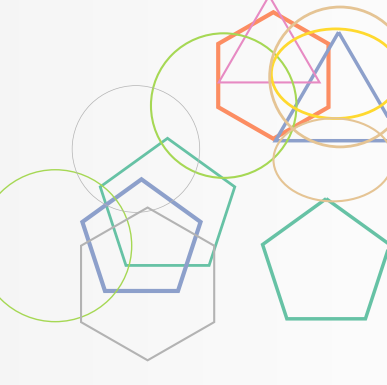[{"shape": "pentagon", "thickness": 2, "radius": 0.91, "center": [0.432, 0.458]}, {"shape": "pentagon", "thickness": 2.5, "radius": 0.86, "center": [0.842, 0.311]}, {"shape": "hexagon", "thickness": 3, "radius": 0.82, "center": [0.705, 0.804]}, {"shape": "pentagon", "thickness": 3, "radius": 0.8, "center": [0.365, 0.374]}, {"shape": "triangle", "thickness": 2.5, "radius": 0.94, "center": [0.874, 0.729]}, {"shape": "triangle", "thickness": 1.5, "radius": 0.75, "center": [0.695, 0.861]}, {"shape": "circle", "thickness": 1, "radius": 0.99, "center": [0.143, 0.362]}, {"shape": "circle", "thickness": 1.5, "radius": 0.94, "center": [0.577, 0.726]}, {"shape": "oval", "thickness": 2, "radius": 0.83, "center": [0.867, 0.809]}, {"shape": "circle", "thickness": 2, "radius": 0.91, "center": [0.878, 0.8]}, {"shape": "oval", "thickness": 1.5, "radius": 0.77, "center": [0.86, 0.585]}, {"shape": "hexagon", "thickness": 1.5, "radius": 0.99, "center": [0.381, 0.263]}, {"shape": "circle", "thickness": 0.5, "radius": 0.82, "center": [0.351, 0.613]}]